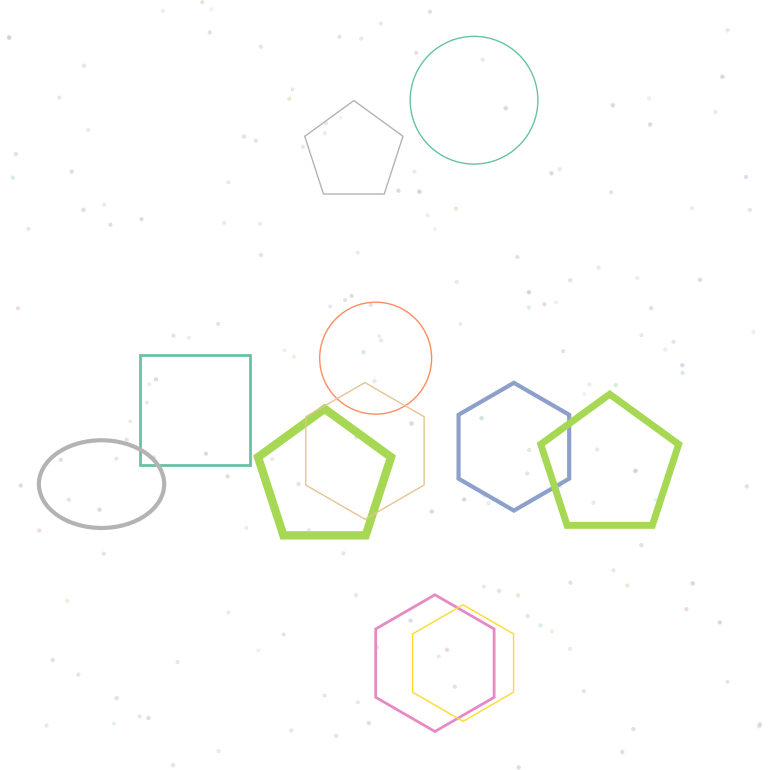[{"shape": "circle", "thickness": 0.5, "radius": 0.41, "center": [0.616, 0.87]}, {"shape": "square", "thickness": 1, "radius": 0.36, "center": [0.253, 0.468]}, {"shape": "circle", "thickness": 0.5, "radius": 0.36, "center": [0.488, 0.535]}, {"shape": "hexagon", "thickness": 1.5, "radius": 0.41, "center": [0.667, 0.42]}, {"shape": "hexagon", "thickness": 1, "radius": 0.44, "center": [0.565, 0.139]}, {"shape": "pentagon", "thickness": 3, "radius": 0.45, "center": [0.422, 0.378]}, {"shape": "pentagon", "thickness": 2.5, "radius": 0.47, "center": [0.792, 0.394]}, {"shape": "hexagon", "thickness": 0.5, "radius": 0.38, "center": [0.601, 0.139]}, {"shape": "hexagon", "thickness": 0.5, "radius": 0.44, "center": [0.474, 0.414]}, {"shape": "oval", "thickness": 1.5, "radius": 0.41, "center": [0.132, 0.371]}, {"shape": "pentagon", "thickness": 0.5, "radius": 0.34, "center": [0.46, 0.802]}]